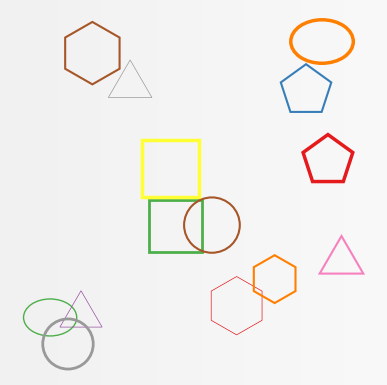[{"shape": "hexagon", "thickness": 0.5, "radius": 0.38, "center": [0.611, 0.206]}, {"shape": "pentagon", "thickness": 2.5, "radius": 0.34, "center": [0.846, 0.583]}, {"shape": "pentagon", "thickness": 1.5, "radius": 0.34, "center": [0.79, 0.765]}, {"shape": "oval", "thickness": 1, "radius": 0.34, "center": [0.129, 0.175]}, {"shape": "square", "thickness": 2, "radius": 0.34, "center": [0.453, 0.413]}, {"shape": "triangle", "thickness": 0.5, "radius": 0.31, "center": [0.209, 0.182]}, {"shape": "hexagon", "thickness": 1.5, "radius": 0.31, "center": [0.709, 0.275]}, {"shape": "oval", "thickness": 2.5, "radius": 0.4, "center": [0.831, 0.892]}, {"shape": "square", "thickness": 2.5, "radius": 0.37, "center": [0.44, 0.562]}, {"shape": "hexagon", "thickness": 1.5, "radius": 0.41, "center": [0.238, 0.862]}, {"shape": "circle", "thickness": 1.5, "radius": 0.36, "center": [0.547, 0.415]}, {"shape": "triangle", "thickness": 1.5, "radius": 0.33, "center": [0.881, 0.322]}, {"shape": "triangle", "thickness": 0.5, "radius": 0.33, "center": [0.336, 0.779]}, {"shape": "circle", "thickness": 2, "radius": 0.33, "center": [0.175, 0.107]}]